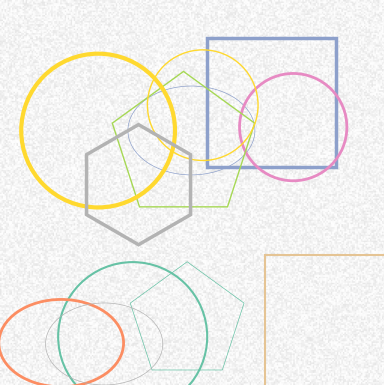[{"shape": "circle", "thickness": 1.5, "radius": 0.97, "center": [0.345, 0.126]}, {"shape": "pentagon", "thickness": 0.5, "radius": 0.78, "center": [0.486, 0.165]}, {"shape": "oval", "thickness": 2, "radius": 0.81, "center": [0.159, 0.109]}, {"shape": "oval", "thickness": 0.5, "radius": 0.82, "center": [0.497, 0.661]}, {"shape": "square", "thickness": 2.5, "radius": 0.84, "center": [0.705, 0.733]}, {"shape": "circle", "thickness": 2, "radius": 0.7, "center": [0.762, 0.67]}, {"shape": "pentagon", "thickness": 1, "radius": 0.97, "center": [0.477, 0.62]}, {"shape": "circle", "thickness": 1, "radius": 0.72, "center": [0.527, 0.727]}, {"shape": "circle", "thickness": 3, "radius": 1.0, "center": [0.255, 0.661]}, {"shape": "square", "thickness": 1.5, "radius": 0.95, "center": [0.88, 0.146]}, {"shape": "oval", "thickness": 0.5, "radius": 0.76, "center": [0.27, 0.107]}, {"shape": "hexagon", "thickness": 2.5, "radius": 0.78, "center": [0.36, 0.52]}]